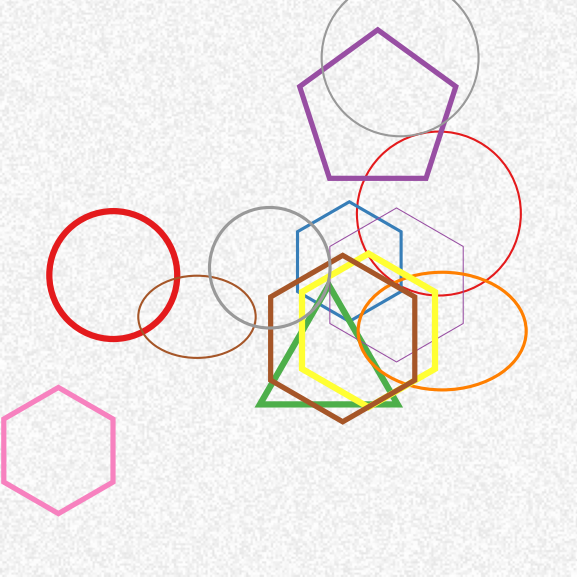[{"shape": "circle", "thickness": 1, "radius": 0.71, "center": [0.76, 0.629]}, {"shape": "circle", "thickness": 3, "radius": 0.55, "center": [0.196, 0.523]}, {"shape": "hexagon", "thickness": 1.5, "radius": 0.52, "center": [0.605, 0.546]}, {"shape": "triangle", "thickness": 3, "radius": 0.69, "center": [0.569, 0.368]}, {"shape": "hexagon", "thickness": 0.5, "radius": 0.67, "center": [0.687, 0.506]}, {"shape": "pentagon", "thickness": 2.5, "radius": 0.71, "center": [0.654, 0.805]}, {"shape": "oval", "thickness": 1.5, "radius": 0.73, "center": [0.766, 0.426]}, {"shape": "hexagon", "thickness": 3, "radius": 0.66, "center": [0.638, 0.427]}, {"shape": "hexagon", "thickness": 2.5, "radius": 0.72, "center": [0.593, 0.413]}, {"shape": "oval", "thickness": 1, "radius": 0.51, "center": [0.341, 0.451]}, {"shape": "hexagon", "thickness": 2.5, "radius": 0.55, "center": [0.101, 0.219]}, {"shape": "circle", "thickness": 1.5, "radius": 0.52, "center": [0.467, 0.536]}, {"shape": "circle", "thickness": 1, "radius": 0.68, "center": [0.693, 0.899]}]